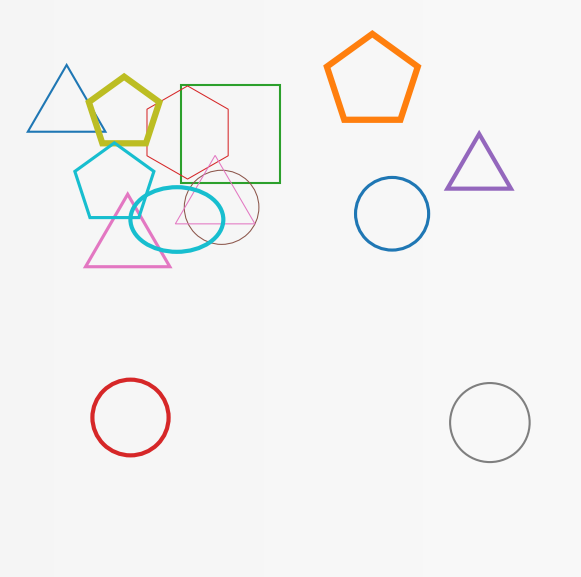[{"shape": "circle", "thickness": 1.5, "radius": 0.31, "center": [0.675, 0.629]}, {"shape": "triangle", "thickness": 1, "radius": 0.39, "center": [0.115, 0.81]}, {"shape": "pentagon", "thickness": 3, "radius": 0.41, "center": [0.641, 0.858]}, {"shape": "square", "thickness": 1, "radius": 0.42, "center": [0.397, 0.767]}, {"shape": "circle", "thickness": 2, "radius": 0.33, "center": [0.225, 0.276]}, {"shape": "hexagon", "thickness": 0.5, "radius": 0.4, "center": [0.323, 0.77]}, {"shape": "triangle", "thickness": 2, "radius": 0.32, "center": [0.824, 0.704]}, {"shape": "circle", "thickness": 0.5, "radius": 0.32, "center": [0.381, 0.64]}, {"shape": "triangle", "thickness": 1.5, "radius": 0.42, "center": [0.22, 0.579]}, {"shape": "triangle", "thickness": 0.5, "radius": 0.4, "center": [0.37, 0.651]}, {"shape": "circle", "thickness": 1, "radius": 0.34, "center": [0.843, 0.267]}, {"shape": "pentagon", "thickness": 3, "radius": 0.32, "center": [0.214, 0.803]}, {"shape": "oval", "thickness": 2, "radius": 0.4, "center": [0.304, 0.619]}, {"shape": "pentagon", "thickness": 1.5, "radius": 0.36, "center": [0.197, 0.68]}]